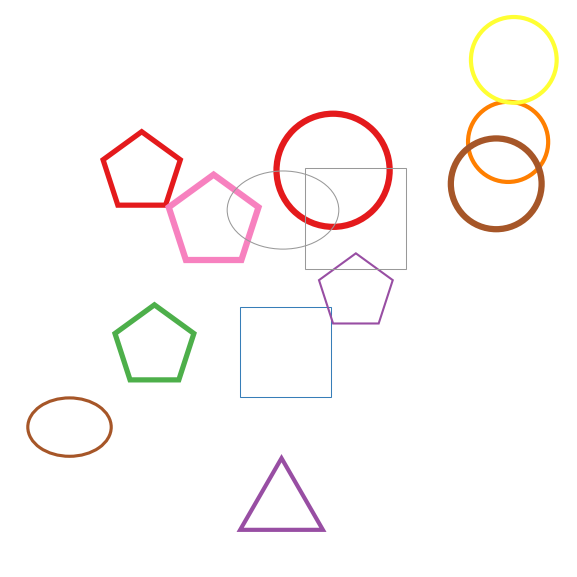[{"shape": "pentagon", "thickness": 2.5, "radius": 0.35, "center": [0.245, 0.701]}, {"shape": "circle", "thickness": 3, "radius": 0.49, "center": [0.577, 0.704]}, {"shape": "square", "thickness": 0.5, "radius": 0.39, "center": [0.494, 0.39]}, {"shape": "pentagon", "thickness": 2.5, "radius": 0.36, "center": [0.267, 0.399]}, {"shape": "pentagon", "thickness": 1, "radius": 0.34, "center": [0.616, 0.493]}, {"shape": "triangle", "thickness": 2, "radius": 0.41, "center": [0.487, 0.123]}, {"shape": "circle", "thickness": 2, "radius": 0.35, "center": [0.88, 0.753]}, {"shape": "circle", "thickness": 2, "radius": 0.37, "center": [0.89, 0.895]}, {"shape": "oval", "thickness": 1.5, "radius": 0.36, "center": [0.12, 0.26]}, {"shape": "circle", "thickness": 3, "radius": 0.39, "center": [0.859, 0.681]}, {"shape": "pentagon", "thickness": 3, "radius": 0.41, "center": [0.37, 0.615]}, {"shape": "square", "thickness": 0.5, "radius": 0.44, "center": [0.615, 0.621]}, {"shape": "oval", "thickness": 0.5, "radius": 0.48, "center": [0.49, 0.635]}]